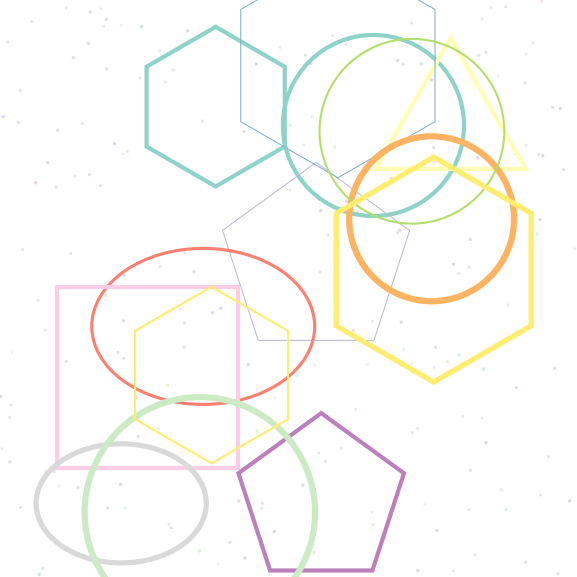[{"shape": "hexagon", "thickness": 2, "radius": 0.69, "center": [0.373, 0.814]}, {"shape": "circle", "thickness": 2, "radius": 0.78, "center": [0.647, 0.782]}, {"shape": "triangle", "thickness": 2, "radius": 0.75, "center": [0.78, 0.782]}, {"shape": "pentagon", "thickness": 0.5, "radius": 0.85, "center": [0.547, 0.547]}, {"shape": "oval", "thickness": 1.5, "radius": 0.97, "center": [0.352, 0.434]}, {"shape": "hexagon", "thickness": 0.5, "radius": 0.97, "center": [0.585, 0.886]}, {"shape": "circle", "thickness": 3, "radius": 0.71, "center": [0.747, 0.62]}, {"shape": "circle", "thickness": 1, "radius": 0.8, "center": [0.713, 0.772]}, {"shape": "square", "thickness": 2, "radius": 0.79, "center": [0.256, 0.346]}, {"shape": "oval", "thickness": 2.5, "radius": 0.74, "center": [0.21, 0.128]}, {"shape": "pentagon", "thickness": 2, "radius": 0.75, "center": [0.556, 0.133]}, {"shape": "circle", "thickness": 3, "radius": 1.0, "center": [0.346, 0.112]}, {"shape": "hexagon", "thickness": 2.5, "radius": 0.97, "center": [0.751, 0.532]}, {"shape": "hexagon", "thickness": 1, "radius": 0.76, "center": [0.366, 0.35]}]